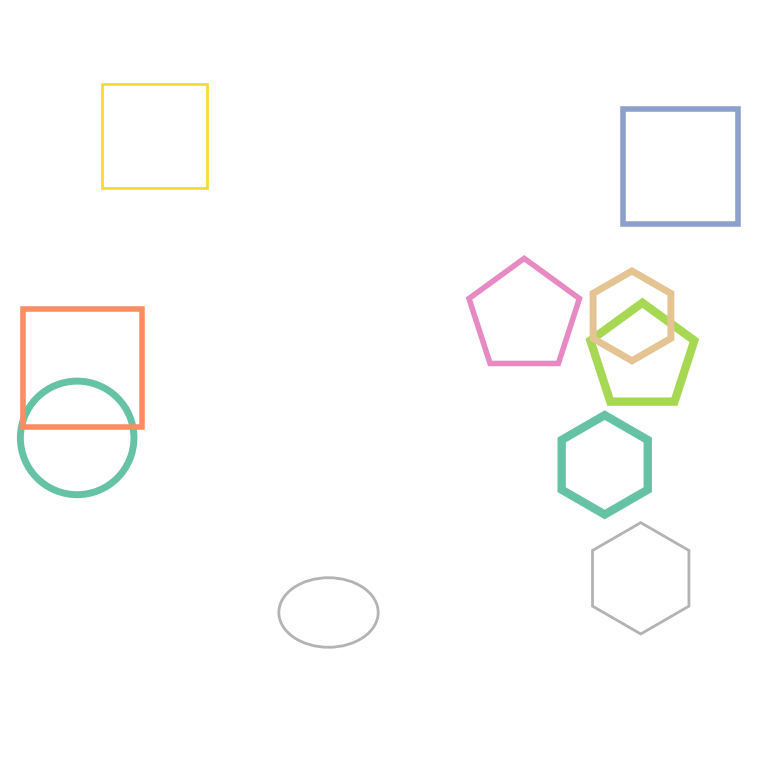[{"shape": "circle", "thickness": 2.5, "radius": 0.37, "center": [0.1, 0.431]}, {"shape": "hexagon", "thickness": 3, "radius": 0.32, "center": [0.785, 0.396]}, {"shape": "square", "thickness": 2, "radius": 0.38, "center": [0.107, 0.522]}, {"shape": "square", "thickness": 2, "radius": 0.37, "center": [0.883, 0.784]}, {"shape": "pentagon", "thickness": 2, "radius": 0.38, "center": [0.681, 0.589]}, {"shape": "pentagon", "thickness": 3, "radius": 0.35, "center": [0.834, 0.536]}, {"shape": "square", "thickness": 1, "radius": 0.34, "center": [0.201, 0.824]}, {"shape": "hexagon", "thickness": 2.5, "radius": 0.29, "center": [0.821, 0.59]}, {"shape": "hexagon", "thickness": 1, "radius": 0.36, "center": [0.832, 0.249]}, {"shape": "oval", "thickness": 1, "radius": 0.32, "center": [0.427, 0.205]}]